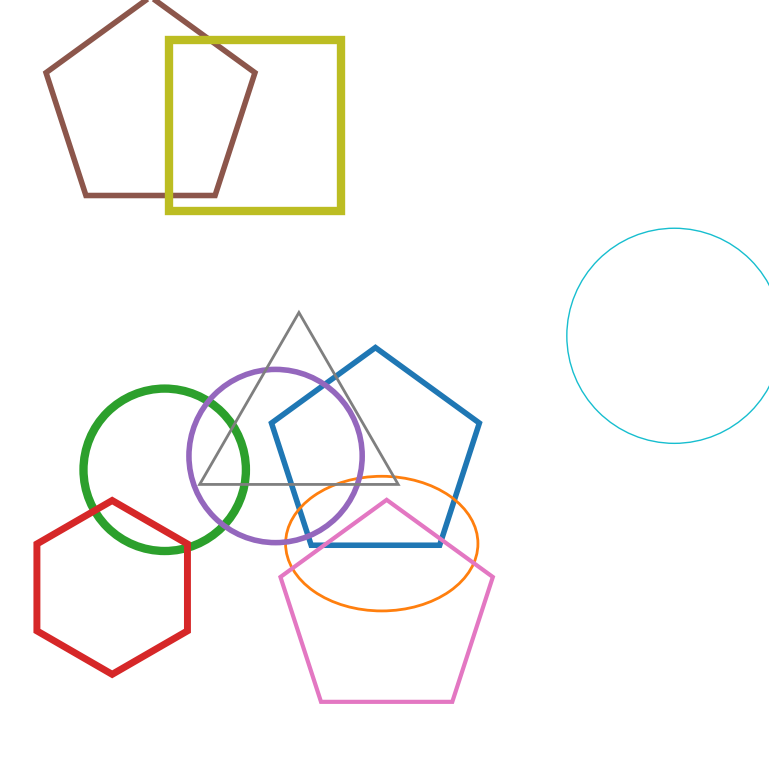[{"shape": "pentagon", "thickness": 2, "radius": 0.71, "center": [0.488, 0.407]}, {"shape": "oval", "thickness": 1, "radius": 0.62, "center": [0.496, 0.294]}, {"shape": "circle", "thickness": 3, "radius": 0.53, "center": [0.214, 0.39]}, {"shape": "hexagon", "thickness": 2.5, "radius": 0.56, "center": [0.146, 0.237]}, {"shape": "circle", "thickness": 2, "radius": 0.56, "center": [0.358, 0.408]}, {"shape": "pentagon", "thickness": 2, "radius": 0.71, "center": [0.195, 0.862]}, {"shape": "pentagon", "thickness": 1.5, "radius": 0.73, "center": [0.502, 0.206]}, {"shape": "triangle", "thickness": 1, "radius": 0.74, "center": [0.388, 0.445]}, {"shape": "square", "thickness": 3, "radius": 0.56, "center": [0.331, 0.837]}, {"shape": "circle", "thickness": 0.5, "radius": 0.7, "center": [0.876, 0.564]}]